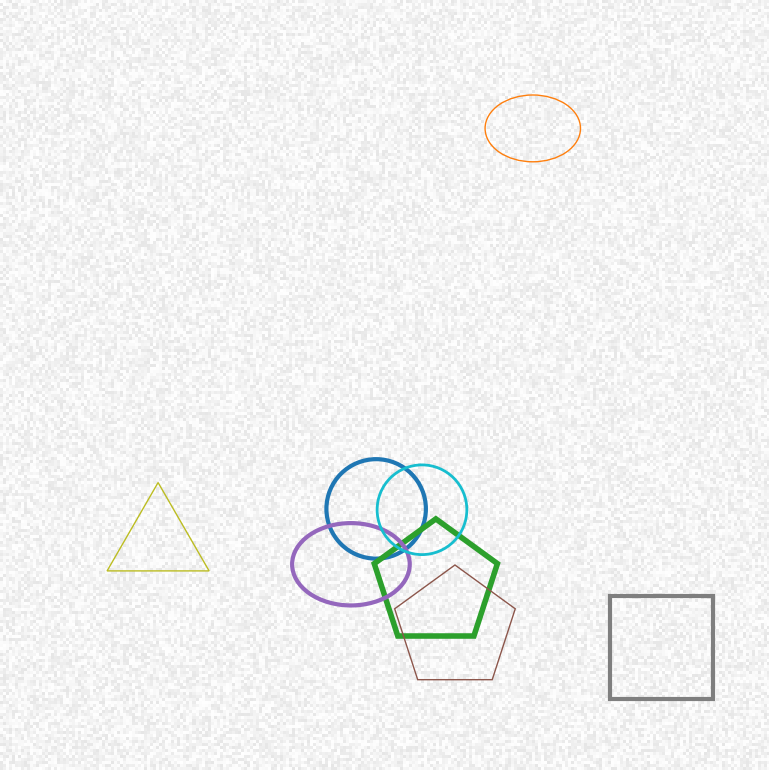[{"shape": "circle", "thickness": 1.5, "radius": 0.32, "center": [0.489, 0.339]}, {"shape": "oval", "thickness": 0.5, "radius": 0.31, "center": [0.692, 0.833]}, {"shape": "pentagon", "thickness": 2, "radius": 0.42, "center": [0.566, 0.242]}, {"shape": "oval", "thickness": 1.5, "radius": 0.38, "center": [0.456, 0.267]}, {"shape": "pentagon", "thickness": 0.5, "radius": 0.41, "center": [0.591, 0.184]}, {"shape": "square", "thickness": 1.5, "radius": 0.33, "center": [0.859, 0.159]}, {"shape": "triangle", "thickness": 0.5, "radius": 0.38, "center": [0.205, 0.297]}, {"shape": "circle", "thickness": 1, "radius": 0.29, "center": [0.548, 0.338]}]